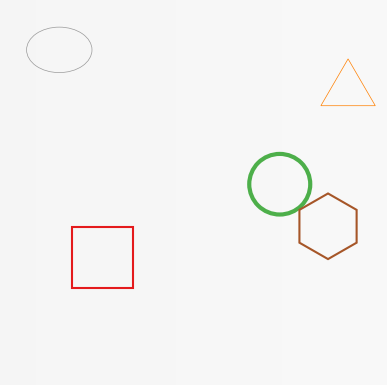[{"shape": "square", "thickness": 1.5, "radius": 0.4, "center": [0.264, 0.331]}, {"shape": "circle", "thickness": 3, "radius": 0.39, "center": [0.722, 0.522]}, {"shape": "triangle", "thickness": 0.5, "radius": 0.41, "center": [0.898, 0.766]}, {"shape": "hexagon", "thickness": 1.5, "radius": 0.43, "center": [0.847, 0.412]}, {"shape": "oval", "thickness": 0.5, "radius": 0.42, "center": [0.153, 0.87]}]